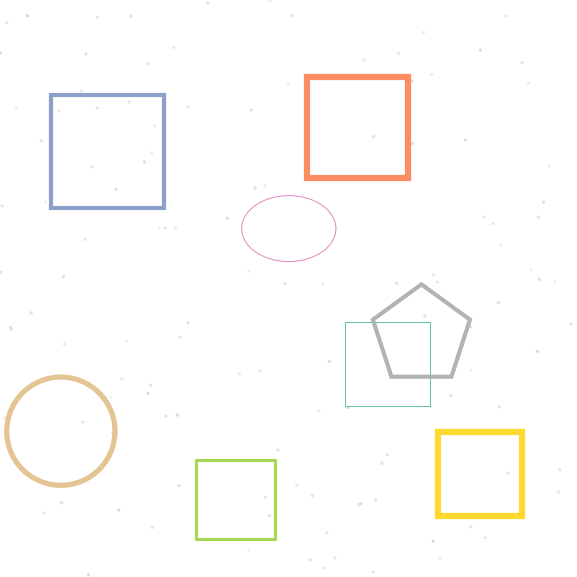[{"shape": "square", "thickness": 0.5, "radius": 0.37, "center": [0.671, 0.369]}, {"shape": "square", "thickness": 3, "radius": 0.44, "center": [0.619, 0.778]}, {"shape": "square", "thickness": 2, "radius": 0.49, "center": [0.187, 0.737]}, {"shape": "oval", "thickness": 0.5, "radius": 0.41, "center": [0.5, 0.603]}, {"shape": "square", "thickness": 1.5, "radius": 0.34, "center": [0.408, 0.134]}, {"shape": "square", "thickness": 3, "radius": 0.37, "center": [0.831, 0.179]}, {"shape": "circle", "thickness": 2.5, "radius": 0.47, "center": [0.105, 0.253]}, {"shape": "pentagon", "thickness": 2, "radius": 0.44, "center": [0.73, 0.418]}]